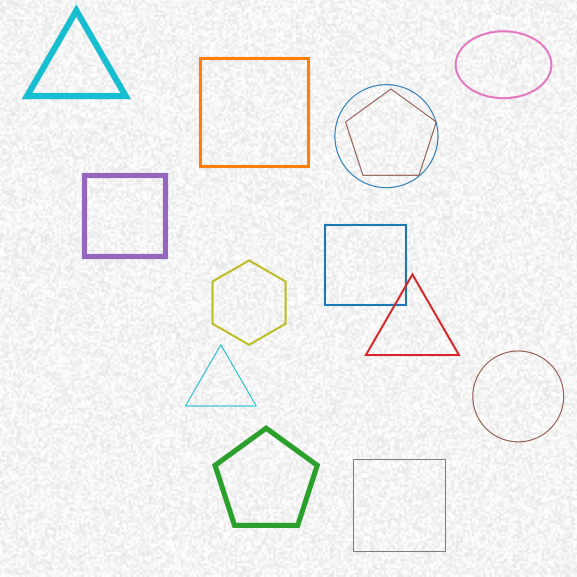[{"shape": "circle", "thickness": 0.5, "radius": 0.45, "center": [0.669, 0.763]}, {"shape": "square", "thickness": 1, "radius": 0.35, "center": [0.633, 0.541]}, {"shape": "square", "thickness": 1.5, "radius": 0.47, "center": [0.44, 0.806]}, {"shape": "pentagon", "thickness": 2.5, "radius": 0.47, "center": [0.461, 0.165]}, {"shape": "triangle", "thickness": 1, "radius": 0.47, "center": [0.714, 0.431]}, {"shape": "square", "thickness": 2.5, "radius": 0.35, "center": [0.215, 0.625]}, {"shape": "pentagon", "thickness": 0.5, "radius": 0.41, "center": [0.677, 0.762]}, {"shape": "circle", "thickness": 0.5, "radius": 0.39, "center": [0.897, 0.313]}, {"shape": "oval", "thickness": 1, "radius": 0.41, "center": [0.872, 0.887]}, {"shape": "square", "thickness": 0.5, "radius": 0.4, "center": [0.691, 0.125]}, {"shape": "hexagon", "thickness": 1, "radius": 0.37, "center": [0.431, 0.475]}, {"shape": "triangle", "thickness": 3, "radius": 0.49, "center": [0.132, 0.882]}, {"shape": "triangle", "thickness": 0.5, "radius": 0.35, "center": [0.382, 0.331]}]